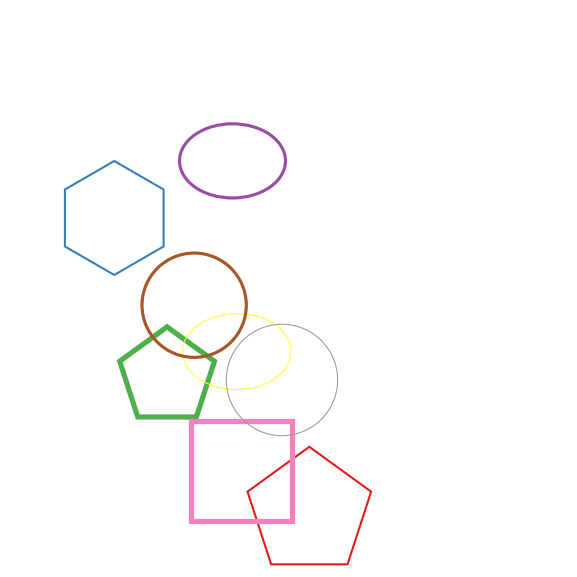[{"shape": "pentagon", "thickness": 1, "radius": 0.56, "center": [0.536, 0.113]}, {"shape": "hexagon", "thickness": 1, "radius": 0.49, "center": [0.198, 0.622]}, {"shape": "pentagon", "thickness": 2.5, "radius": 0.43, "center": [0.289, 0.347]}, {"shape": "oval", "thickness": 1.5, "radius": 0.46, "center": [0.403, 0.721]}, {"shape": "oval", "thickness": 0.5, "radius": 0.47, "center": [0.41, 0.39]}, {"shape": "circle", "thickness": 1.5, "radius": 0.45, "center": [0.336, 0.471]}, {"shape": "square", "thickness": 2.5, "radius": 0.43, "center": [0.418, 0.184]}, {"shape": "circle", "thickness": 0.5, "radius": 0.48, "center": [0.488, 0.341]}]